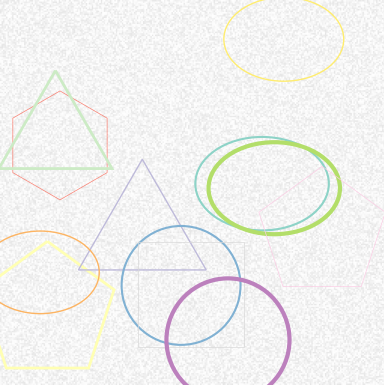[{"shape": "oval", "thickness": 1.5, "radius": 0.87, "center": [0.681, 0.523]}, {"shape": "pentagon", "thickness": 2, "radius": 0.91, "center": [0.123, 0.191]}, {"shape": "triangle", "thickness": 1, "radius": 0.96, "center": [0.37, 0.395]}, {"shape": "hexagon", "thickness": 0.5, "radius": 0.71, "center": [0.156, 0.622]}, {"shape": "circle", "thickness": 1.5, "radius": 0.77, "center": [0.47, 0.259]}, {"shape": "oval", "thickness": 1, "radius": 0.77, "center": [0.105, 0.293]}, {"shape": "oval", "thickness": 3, "radius": 0.85, "center": [0.712, 0.511]}, {"shape": "pentagon", "thickness": 0.5, "radius": 0.86, "center": [0.837, 0.395]}, {"shape": "square", "thickness": 0.5, "radius": 0.69, "center": [0.497, 0.235]}, {"shape": "circle", "thickness": 3, "radius": 0.8, "center": [0.592, 0.117]}, {"shape": "triangle", "thickness": 2, "radius": 0.85, "center": [0.144, 0.647]}, {"shape": "oval", "thickness": 1, "radius": 0.78, "center": [0.737, 0.898]}]